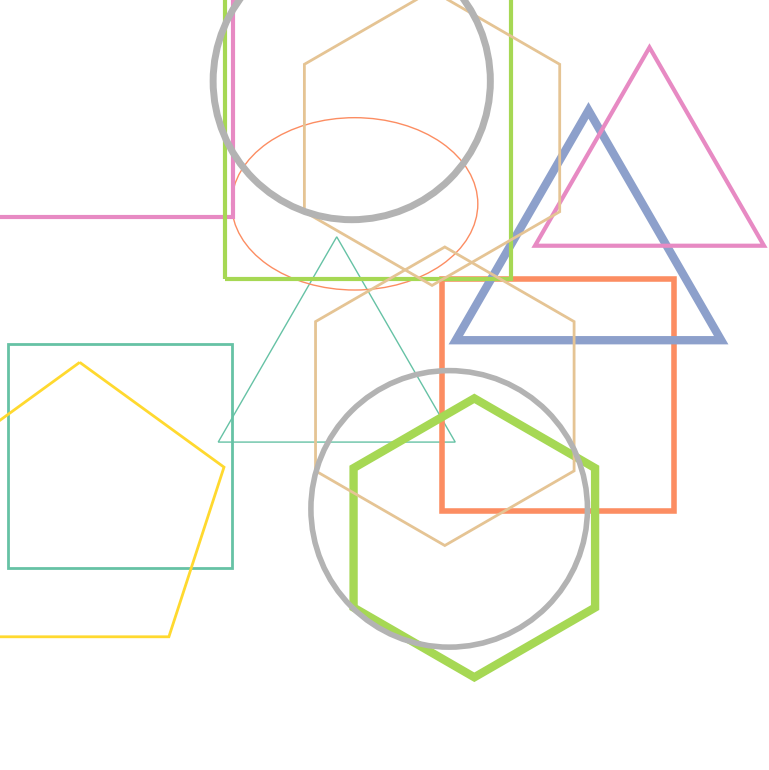[{"shape": "triangle", "thickness": 0.5, "radius": 0.89, "center": [0.437, 0.515]}, {"shape": "square", "thickness": 1, "radius": 0.73, "center": [0.156, 0.407]}, {"shape": "square", "thickness": 2, "radius": 0.75, "center": [0.725, 0.487]}, {"shape": "oval", "thickness": 0.5, "radius": 0.8, "center": [0.461, 0.735]}, {"shape": "triangle", "thickness": 3, "radius": 0.99, "center": [0.764, 0.658]}, {"shape": "triangle", "thickness": 1.5, "radius": 0.86, "center": [0.844, 0.767]}, {"shape": "square", "thickness": 1.5, "radius": 0.86, "center": [0.131, 0.89]}, {"shape": "square", "thickness": 1.5, "radius": 0.93, "center": [0.478, 0.824]}, {"shape": "hexagon", "thickness": 3, "radius": 0.91, "center": [0.616, 0.302]}, {"shape": "pentagon", "thickness": 1, "radius": 0.99, "center": [0.104, 0.332]}, {"shape": "hexagon", "thickness": 1, "radius": 0.96, "center": [0.561, 0.821]}, {"shape": "hexagon", "thickness": 1, "radius": 0.97, "center": [0.578, 0.485]}, {"shape": "circle", "thickness": 2.5, "radius": 0.9, "center": [0.457, 0.895]}, {"shape": "circle", "thickness": 2, "radius": 0.9, "center": [0.583, 0.339]}]